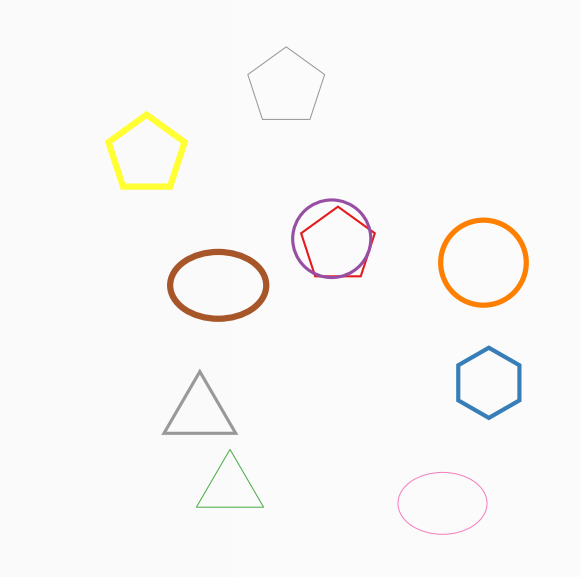[{"shape": "pentagon", "thickness": 1, "radius": 0.33, "center": [0.581, 0.575]}, {"shape": "hexagon", "thickness": 2, "radius": 0.3, "center": [0.841, 0.336]}, {"shape": "triangle", "thickness": 0.5, "radius": 0.33, "center": [0.396, 0.154]}, {"shape": "circle", "thickness": 1.5, "radius": 0.34, "center": [0.571, 0.586]}, {"shape": "circle", "thickness": 2.5, "radius": 0.37, "center": [0.832, 0.544]}, {"shape": "pentagon", "thickness": 3, "radius": 0.34, "center": [0.252, 0.732]}, {"shape": "oval", "thickness": 3, "radius": 0.41, "center": [0.375, 0.505]}, {"shape": "oval", "thickness": 0.5, "radius": 0.38, "center": [0.761, 0.128]}, {"shape": "pentagon", "thickness": 0.5, "radius": 0.35, "center": [0.492, 0.849]}, {"shape": "triangle", "thickness": 1.5, "radius": 0.36, "center": [0.344, 0.284]}]